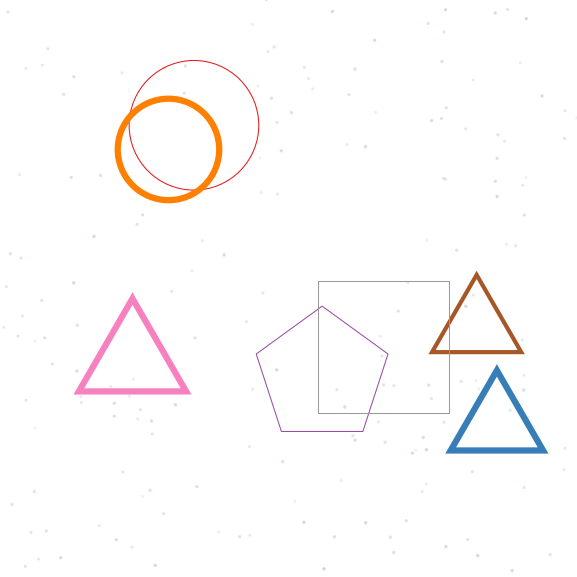[{"shape": "circle", "thickness": 0.5, "radius": 0.56, "center": [0.336, 0.782]}, {"shape": "triangle", "thickness": 3, "radius": 0.46, "center": [0.86, 0.265]}, {"shape": "pentagon", "thickness": 0.5, "radius": 0.6, "center": [0.558, 0.349]}, {"shape": "circle", "thickness": 3, "radius": 0.44, "center": [0.292, 0.74]}, {"shape": "triangle", "thickness": 2, "radius": 0.45, "center": [0.825, 0.434]}, {"shape": "triangle", "thickness": 3, "radius": 0.54, "center": [0.229, 0.375]}, {"shape": "square", "thickness": 0.5, "radius": 0.57, "center": [0.664, 0.398]}]